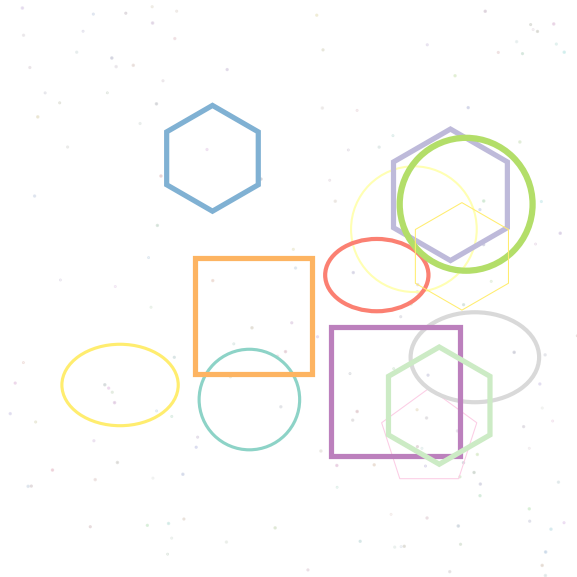[{"shape": "circle", "thickness": 1.5, "radius": 0.44, "center": [0.432, 0.307]}, {"shape": "circle", "thickness": 1, "radius": 0.54, "center": [0.717, 0.602]}, {"shape": "hexagon", "thickness": 2.5, "radius": 0.57, "center": [0.78, 0.662]}, {"shape": "oval", "thickness": 2, "radius": 0.45, "center": [0.652, 0.523]}, {"shape": "hexagon", "thickness": 2.5, "radius": 0.46, "center": [0.368, 0.725]}, {"shape": "square", "thickness": 2.5, "radius": 0.5, "center": [0.439, 0.452]}, {"shape": "circle", "thickness": 3, "radius": 0.58, "center": [0.807, 0.645]}, {"shape": "pentagon", "thickness": 0.5, "radius": 0.43, "center": [0.743, 0.24]}, {"shape": "oval", "thickness": 2, "radius": 0.56, "center": [0.822, 0.381]}, {"shape": "square", "thickness": 2.5, "radius": 0.56, "center": [0.685, 0.322]}, {"shape": "hexagon", "thickness": 2.5, "radius": 0.51, "center": [0.761, 0.297]}, {"shape": "oval", "thickness": 1.5, "radius": 0.5, "center": [0.208, 0.332]}, {"shape": "hexagon", "thickness": 0.5, "radius": 0.47, "center": [0.8, 0.555]}]